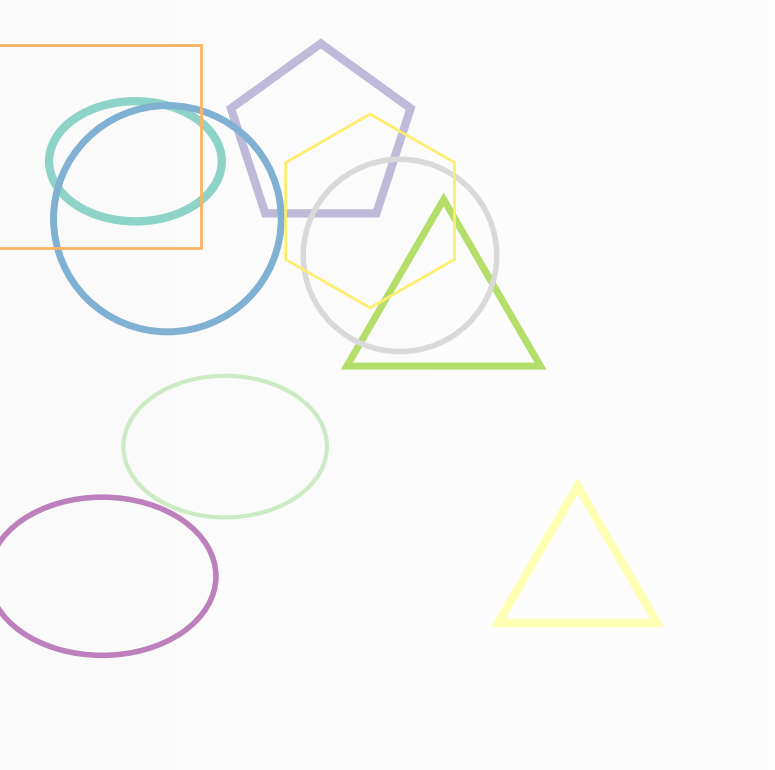[{"shape": "oval", "thickness": 3, "radius": 0.56, "center": [0.175, 0.791]}, {"shape": "triangle", "thickness": 3, "radius": 0.59, "center": [0.745, 0.25]}, {"shape": "pentagon", "thickness": 3, "radius": 0.61, "center": [0.414, 0.822]}, {"shape": "circle", "thickness": 2.5, "radius": 0.73, "center": [0.216, 0.716]}, {"shape": "square", "thickness": 1, "radius": 0.66, "center": [0.128, 0.81]}, {"shape": "triangle", "thickness": 2.5, "radius": 0.72, "center": [0.572, 0.597]}, {"shape": "circle", "thickness": 2, "radius": 0.62, "center": [0.516, 0.668]}, {"shape": "oval", "thickness": 2, "radius": 0.73, "center": [0.132, 0.252]}, {"shape": "oval", "thickness": 1.5, "radius": 0.66, "center": [0.291, 0.42]}, {"shape": "hexagon", "thickness": 1, "radius": 0.63, "center": [0.478, 0.726]}]